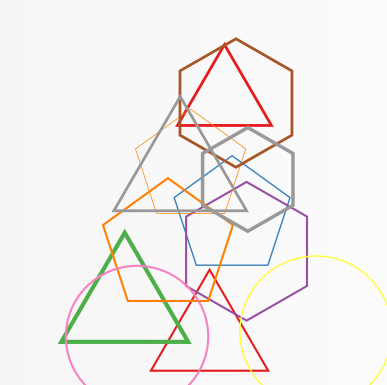[{"shape": "triangle", "thickness": 1.5, "radius": 0.87, "center": [0.541, 0.124]}, {"shape": "triangle", "thickness": 2, "radius": 0.7, "center": [0.579, 0.744]}, {"shape": "pentagon", "thickness": 1, "radius": 0.79, "center": [0.599, 0.438]}, {"shape": "triangle", "thickness": 3, "radius": 0.94, "center": [0.322, 0.207]}, {"shape": "hexagon", "thickness": 1.5, "radius": 0.9, "center": [0.636, 0.347]}, {"shape": "pentagon", "thickness": 1.5, "radius": 0.88, "center": [0.434, 0.361]}, {"shape": "pentagon", "thickness": 0.5, "radius": 0.75, "center": [0.492, 0.567]}, {"shape": "circle", "thickness": 1, "radius": 0.98, "center": [0.815, 0.139]}, {"shape": "hexagon", "thickness": 2, "radius": 0.83, "center": [0.609, 0.732]}, {"shape": "circle", "thickness": 1.5, "radius": 0.92, "center": [0.354, 0.126]}, {"shape": "hexagon", "thickness": 2.5, "radius": 0.67, "center": [0.639, 0.534]}, {"shape": "triangle", "thickness": 2, "radius": 0.99, "center": [0.465, 0.551]}]